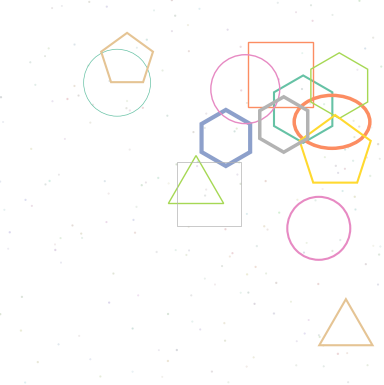[{"shape": "hexagon", "thickness": 1.5, "radius": 0.44, "center": [0.787, 0.717]}, {"shape": "circle", "thickness": 0.5, "radius": 0.43, "center": [0.304, 0.785]}, {"shape": "oval", "thickness": 2.5, "radius": 0.49, "center": [0.862, 0.684]}, {"shape": "square", "thickness": 1, "radius": 0.42, "center": [0.729, 0.807]}, {"shape": "hexagon", "thickness": 3, "radius": 0.36, "center": [0.587, 0.642]}, {"shape": "circle", "thickness": 1.5, "radius": 0.41, "center": [0.828, 0.407]}, {"shape": "circle", "thickness": 1, "radius": 0.45, "center": [0.637, 0.768]}, {"shape": "hexagon", "thickness": 1, "radius": 0.43, "center": [0.881, 0.778]}, {"shape": "triangle", "thickness": 1, "radius": 0.41, "center": [0.509, 0.513]}, {"shape": "pentagon", "thickness": 1.5, "radius": 0.49, "center": [0.871, 0.604]}, {"shape": "triangle", "thickness": 1.5, "radius": 0.4, "center": [0.898, 0.143]}, {"shape": "pentagon", "thickness": 1.5, "radius": 0.35, "center": [0.33, 0.844]}, {"shape": "square", "thickness": 0.5, "radius": 0.42, "center": [0.544, 0.497]}, {"shape": "hexagon", "thickness": 2.5, "radius": 0.36, "center": [0.737, 0.677]}]